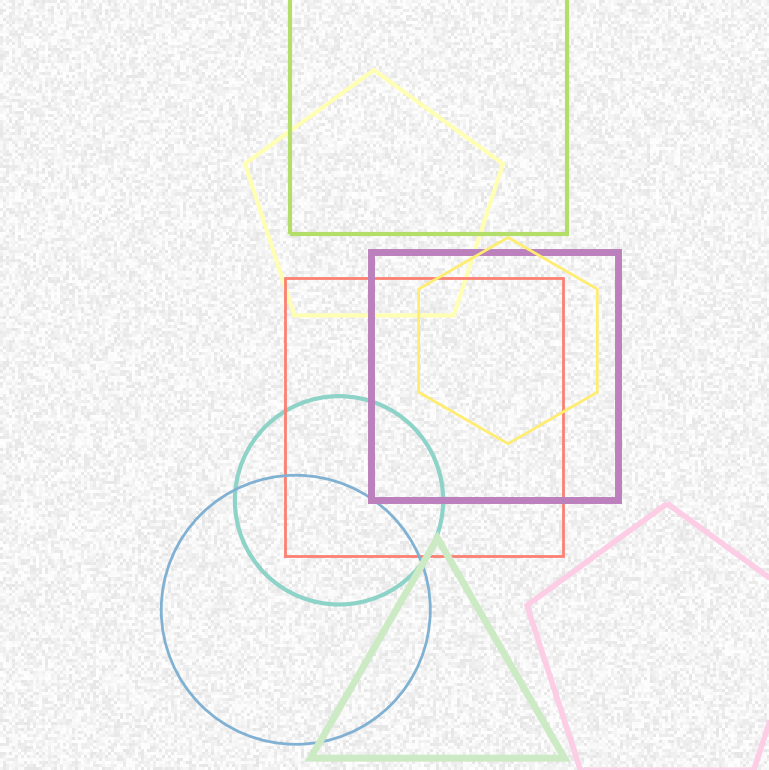[{"shape": "circle", "thickness": 1.5, "radius": 0.68, "center": [0.44, 0.35]}, {"shape": "pentagon", "thickness": 1.5, "radius": 0.88, "center": [0.486, 0.733]}, {"shape": "square", "thickness": 1, "radius": 0.9, "center": [0.551, 0.459]}, {"shape": "circle", "thickness": 1, "radius": 0.87, "center": [0.384, 0.208]}, {"shape": "square", "thickness": 1.5, "radius": 0.9, "center": [0.557, 0.876]}, {"shape": "pentagon", "thickness": 2, "radius": 0.96, "center": [0.866, 0.155]}, {"shape": "square", "thickness": 2.5, "radius": 0.8, "center": [0.643, 0.512]}, {"shape": "triangle", "thickness": 2.5, "radius": 0.95, "center": [0.568, 0.111]}, {"shape": "hexagon", "thickness": 1, "radius": 0.67, "center": [0.66, 0.558]}]